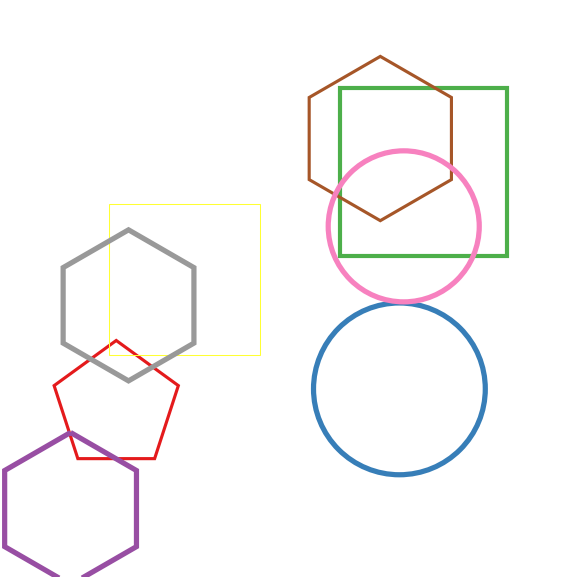[{"shape": "pentagon", "thickness": 1.5, "radius": 0.57, "center": [0.201, 0.296]}, {"shape": "circle", "thickness": 2.5, "radius": 0.74, "center": [0.692, 0.326]}, {"shape": "square", "thickness": 2, "radius": 0.72, "center": [0.733, 0.702]}, {"shape": "hexagon", "thickness": 2.5, "radius": 0.66, "center": [0.122, 0.118]}, {"shape": "square", "thickness": 0.5, "radius": 0.65, "center": [0.32, 0.516]}, {"shape": "hexagon", "thickness": 1.5, "radius": 0.71, "center": [0.659, 0.759]}, {"shape": "circle", "thickness": 2.5, "radius": 0.65, "center": [0.699, 0.607]}, {"shape": "hexagon", "thickness": 2.5, "radius": 0.65, "center": [0.223, 0.47]}]